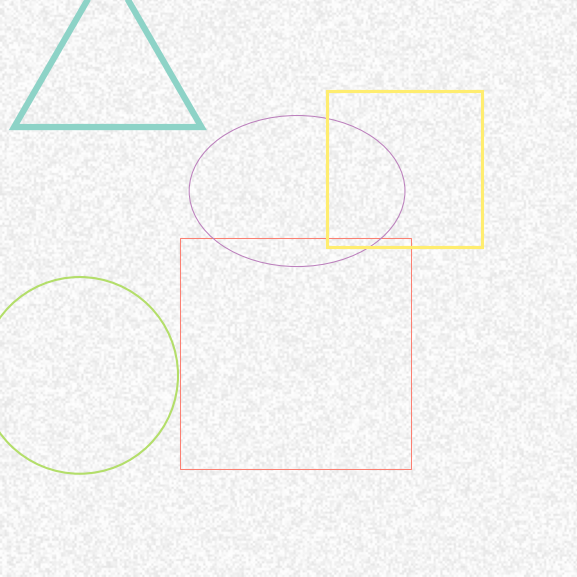[{"shape": "triangle", "thickness": 3, "radius": 0.94, "center": [0.187, 0.873]}, {"shape": "square", "thickness": 0.5, "radius": 1.0, "center": [0.512, 0.387]}, {"shape": "circle", "thickness": 1, "radius": 0.85, "center": [0.138, 0.349]}, {"shape": "oval", "thickness": 0.5, "radius": 0.93, "center": [0.514, 0.668]}, {"shape": "square", "thickness": 1.5, "radius": 0.67, "center": [0.7, 0.706]}]